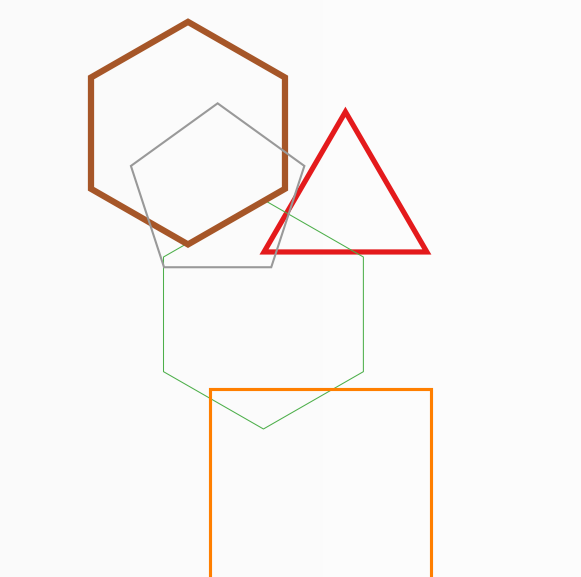[{"shape": "triangle", "thickness": 2.5, "radius": 0.81, "center": [0.594, 0.644]}, {"shape": "hexagon", "thickness": 0.5, "radius": 0.99, "center": [0.453, 0.455]}, {"shape": "square", "thickness": 1.5, "radius": 0.95, "center": [0.551, 0.136]}, {"shape": "hexagon", "thickness": 3, "radius": 0.96, "center": [0.323, 0.769]}, {"shape": "pentagon", "thickness": 1, "radius": 0.78, "center": [0.374, 0.663]}]